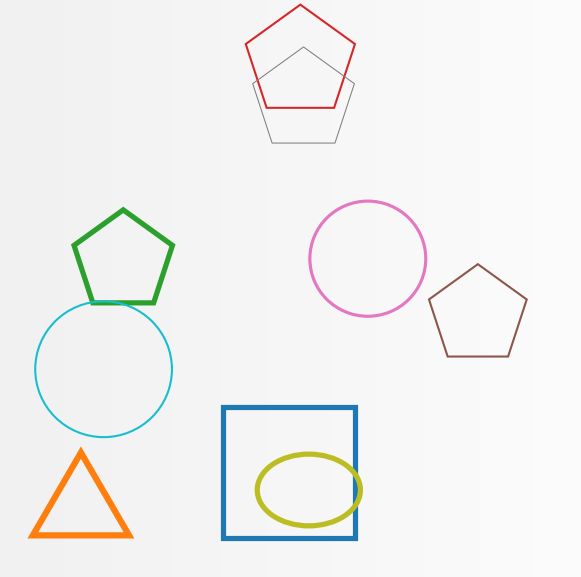[{"shape": "square", "thickness": 2.5, "radius": 0.57, "center": [0.497, 0.181]}, {"shape": "triangle", "thickness": 3, "radius": 0.48, "center": [0.139, 0.12]}, {"shape": "pentagon", "thickness": 2.5, "radius": 0.45, "center": [0.212, 0.547]}, {"shape": "pentagon", "thickness": 1, "radius": 0.49, "center": [0.517, 0.892]}, {"shape": "pentagon", "thickness": 1, "radius": 0.44, "center": [0.822, 0.453]}, {"shape": "circle", "thickness": 1.5, "radius": 0.5, "center": [0.633, 0.551]}, {"shape": "pentagon", "thickness": 0.5, "radius": 0.46, "center": [0.522, 0.826]}, {"shape": "oval", "thickness": 2.5, "radius": 0.44, "center": [0.531, 0.151]}, {"shape": "circle", "thickness": 1, "radius": 0.59, "center": [0.178, 0.36]}]